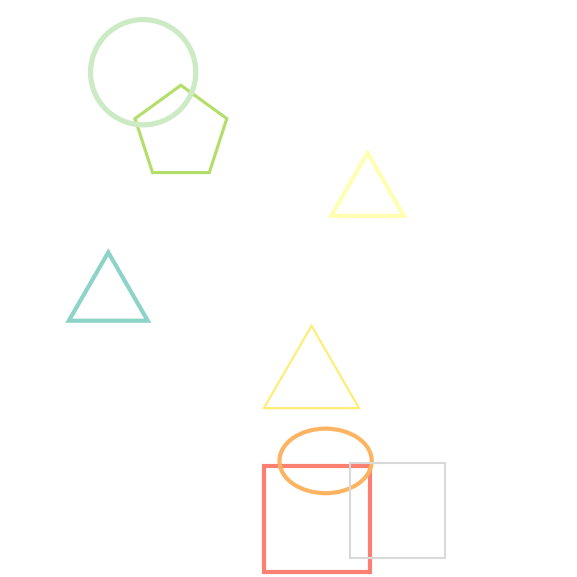[{"shape": "triangle", "thickness": 2, "radius": 0.39, "center": [0.187, 0.483]}, {"shape": "triangle", "thickness": 2, "radius": 0.36, "center": [0.636, 0.662]}, {"shape": "square", "thickness": 2, "radius": 0.46, "center": [0.548, 0.101]}, {"shape": "oval", "thickness": 2, "radius": 0.4, "center": [0.564, 0.201]}, {"shape": "pentagon", "thickness": 1.5, "radius": 0.42, "center": [0.313, 0.768]}, {"shape": "square", "thickness": 1, "radius": 0.41, "center": [0.688, 0.116]}, {"shape": "circle", "thickness": 2.5, "radius": 0.46, "center": [0.248, 0.874]}, {"shape": "triangle", "thickness": 1, "radius": 0.48, "center": [0.539, 0.34]}]